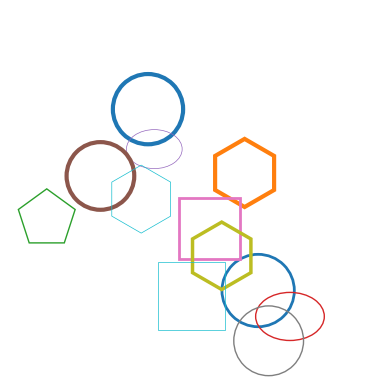[{"shape": "circle", "thickness": 2, "radius": 0.47, "center": [0.67, 0.245]}, {"shape": "circle", "thickness": 3, "radius": 0.46, "center": [0.384, 0.716]}, {"shape": "hexagon", "thickness": 3, "radius": 0.44, "center": [0.635, 0.551]}, {"shape": "pentagon", "thickness": 1, "radius": 0.39, "center": [0.121, 0.432]}, {"shape": "oval", "thickness": 1, "radius": 0.45, "center": [0.753, 0.178]}, {"shape": "oval", "thickness": 0.5, "radius": 0.36, "center": [0.401, 0.613]}, {"shape": "circle", "thickness": 3, "radius": 0.44, "center": [0.261, 0.543]}, {"shape": "square", "thickness": 2, "radius": 0.39, "center": [0.544, 0.406]}, {"shape": "circle", "thickness": 1, "radius": 0.45, "center": [0.698, 0.115]}, {"shape": "hexagon", "thickness": 2.5, "radius": 0.44, "center": [0.576, 0.336]}, {"shape": "hexagon", "thickness": 0.5, "radius": 0.44, "center": [0.367, 0.483]}, {"shape": "square", "thickness": 0.5, "radius": 0.44, "center": [0.497, 0.231]}]